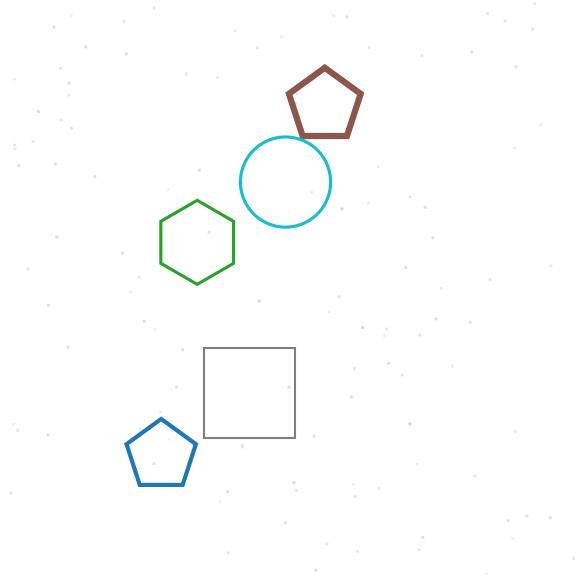[{"shape": "pentagon", "thickness": 2, "radius": 0.32, "center": [0.279, 0.211]}, {"shape": "hexagon", "thickness": 1.5, "radius": 0.36, "center": [0.341, 0.579]}, {"shape": "pentagon", "thickness": 3, "radius": 0.33, "center": [0.562, 0.816]}, {"shape": "square", "thickness": 1, "radius": 0.39, "center": [0.432, 0.319]}, {"shape": "circle", "thickness": 1.5, "radius": 0.39, "center": [0.494, 0.684]}]